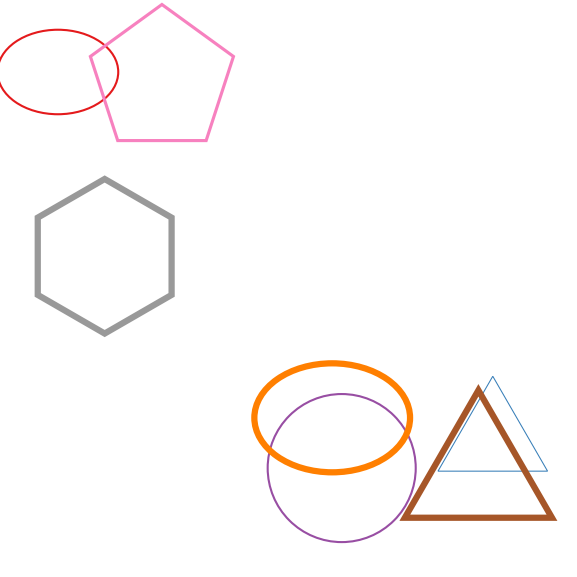[{"shape": "oval", "thickness": 1, "radius": 0.52, "center": [0.1, 0.874]}, {"shape": "triangle", "thickness": 0.5, "radius": 0.55, "center": [0.853, 0.238]}, {"shape": "circle", "thickness": 1, "radius": 0.64, "center": [0.592, 0.189]}, {"shape": "oval", "thickness": 3, "radius": 0.67, "center": [0.575, 0.276]}, {"shape": "triangle", "thickness": 3, "radius": 0.74, "center": [0.828, 0.176]}, {"shape": "pentagon", "thickness": 1.5, "radius": 0.65, "center": [0.28, 0.861]}, {"shape": "hexagon", "thickness": 3, "radius": 0.67, "center": [0.181, 0.555]}]